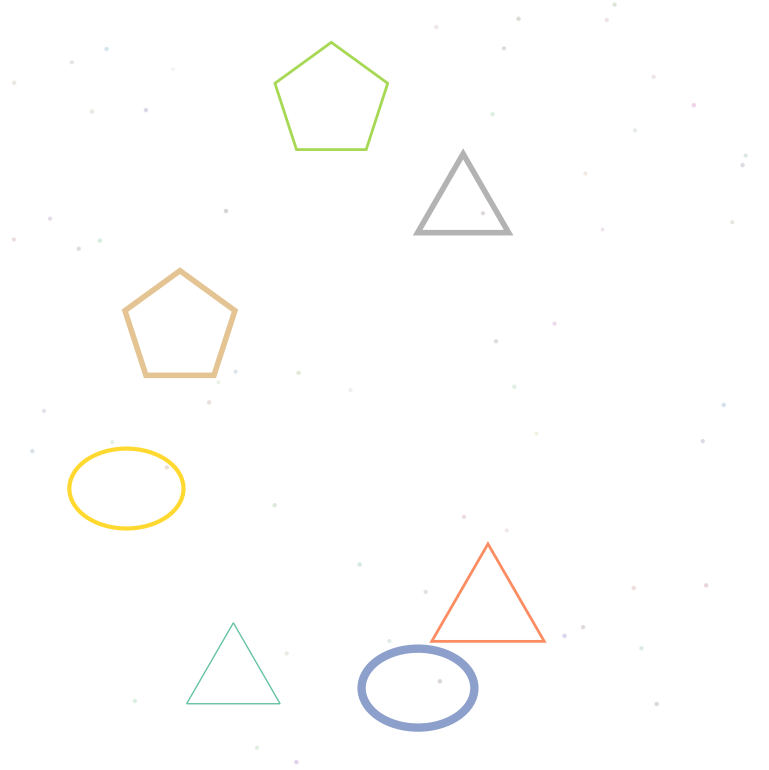[{"shape": "triangle", "thickness": 0.5, "radius": 0.35, "center": [0.303, 0.121]}, {"shape": "triangle", "thickness": 1, "radius": 0.42, "center": [0.634, 0.209]}, {"shape": "oval", "thickness": 3, "radius": 0.37, "center": [0.543, 0.106]}, {"shape": "pentagon", "thickness": 1, "radius": 0.38, "center": [0.43, 0.868]}, {"shape": "oval", "thickness": 1.5, "radius": 0.37, "center": [0.164, 0.366]}, {"shape": "pentagon", "thickness": 2, "radius": 0.38, "center": [0.234, 0.573]}, {"shape": "triangle", "thickness": 2, "radius": 0.34, "center": [0.601, 0.732]}]